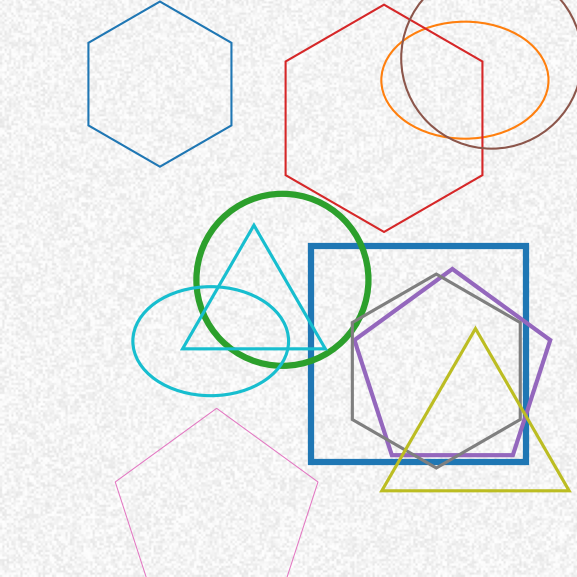[{"shape": "square", "thickness": 3, "radius": 0.93, "center": [0.725, 0.386]}, {"shape": "hexagon", "thickness": 1, "radius": 0.71, "center": [0.277, 0.853]}, {"shape": "oval", "thickness": 1, "radius": 0.72, "center": [0.805, 0.86]}, {"shape": "circle", "thickness": 3, "radius": 0.74, "center": [0.489, 0.515]}, {"shape": "hexagon", "thickness": 1, "radius": 0.98, "center": [0.665, 0.794]}, {"shape": "pentagon", "thickness": 2, "radius": 0.89, "center": [0.783, 0.355]}, {"shape": "circle", "thickness": 1, "radius": 0.78, "center": [0.851, 0.898]}, {"shape": "pentagon", "thickness": 0.5, "radius": 0.92, "center": [0.375, 0.108]}, {"shape": "hexagon", "thickness": 1.5, "radius": 0.84, "center": [0.755, 0.357]}, {"shape": "triangle", "thickness": 1.5, "radius": 0.94, "center": [0.823, 0.243]}, {"shape": "oval", "thickness": 1.5, "radius": 0.67, "center": [0.365, 0.408]}, {"shape": "triangle", "thickness": 1.5, "radius": 0.71, "center": [0.44, 0.466]}]